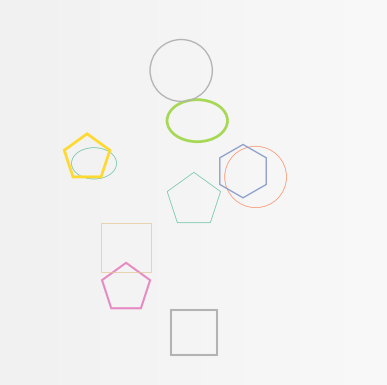[{"shape": "pentagon", "thickness": 0.5, "radius": 0.36, "center": [0.5, 0.48]}, {"shape": "oval", "thickness": 0.5, "radius": 0.29, "center": [0.243, 0.576]}, {"shape": "circle", "thickness": 0.5, "radius": 0.4, "center": [0.66, 0.54]}, {"shape": "hexagon", "thickness": 1, "radius": 0.35, "center": [0.627, 0.555]}, {"shape": "pentagon", "thickness": 1.5, "radius": 0.33, "center": [0.325, 0.252]}, {"shape": "oval", "thickness": 2, "radius": 0.39, "center": [0.509, 0.687]}, {"shape": "pentagon", "thickness": 2, "radius": 0.31, "center": [0.225, 0.591]}, {"shape": "square", "thickness": 0.5, "radius": 0.32, "center": [0.325, 0.357]}, {"shape": "square", "thickness": 1.5, "radius": 0.29, "center": [0.5, 0.136]}, {"shape": "circle", "thickness": 1, "radius": 0.4, "center": [0.468, 0.817]}]